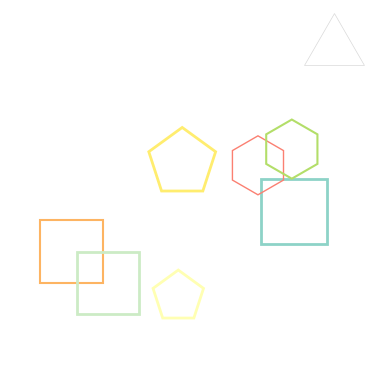[{"shape": "square", "thickness": 2, "radius": 0.42, "center": [0.764, 0.451]}, {"shape": "pentagon", "thickness": 2, "radius": 0.34, "center": [0.463, 0.23]}, {"shape": "hexagon", "thickness": 1, "radius": 0.38, "center": [0.67, 0.571]}, {"shape": "square", "thickness": 1.5, "radius": 0.41, "center": [0.184, 0.346]}, {"shape": "hexagon", "thickness": 1.5, "radius": 0.38, "center": [0.758, 0.613]}, {"shape": "triangle", "thickness": 0.5, "radius": 0.45, "center": [0.869, 0.875]}, {"shape": "square", "thickness": 2, "radius": 0.4, "center": [0.28, 0.264]}, {"shape": "pentagon", "thickness": 2, "radius": 0.46, "center": [0.473, 0.578]}]